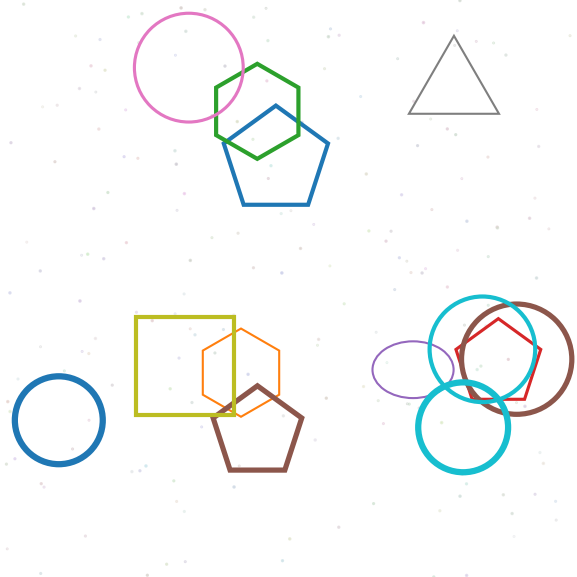[{"shape": "circle", "thickness": 3, "radius": 0.38, "center": [0.102, 0.271]}, {"shape": "pentagon", "thickness": 2, "radius": 0.47, "center": [0.478, 0.721]}, {"shape": "hexagon", "thickness": 1, "radius": 0.38, "center": [0.417, 0.354]}, {"shape": "hexagon", "thickness": 2, "radius": 0.41, "center": [0.445, 0.806]}, {"shape": "pentagon", "thickness": 1.5, "radius": 0.39, "center": [0.863, 0.37]}, {"shape": "oval", "thickness": 1, "radius": 0.35, "center": [0.715, 0.359]}, {"shape": "circle", "thickness": 2.5, "radius": 0.48, "center": [0.895, 0.377]}, {"shape": "pentagon", "thickness": 2.5, "radius": 0.4, "center": [0.446, 0.25]}, {"shape": "circle", "thickness": 1.5, "radius": 0.47, "center": [0.327, 0.882]}, {"shape": "triangle", "thickness": 1, "radius": 0.45, "center": [0.786, 0.847]}, {"shape": "square", "thickness": 2, "radius": 0.43, "center": [0.32, 0.365]}, {"shape": "circle", "thickness": 2, "radius": 0.46, "center": [0.835, 0.394]}, {"shape": "circle", "thickness": 3, "radius": 0.39, "center": [0.802, 0.259]}]